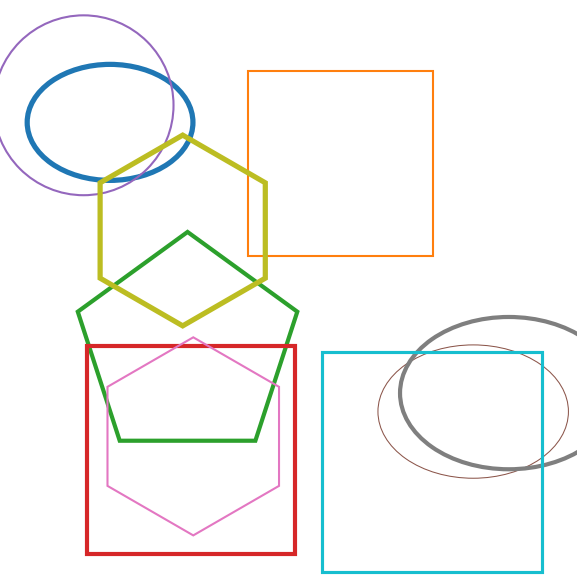[{"shape": "oval", "thickness": 2.5, "radius": 0.72, "center": [0.191, 0.787]}, {"shape": "square", "thickness": 1, "radius": 0.8, "center": [0.589, 0.716]}, {"shape": "pentagon", "thickness": 2, "radius": 1.0, "center": [0.325, 0.398]}, {"shape": "square", "thickness": 2, "radius": 0.9, "center": [0.331, 0.22]}, {"shape": "circle", "thickness": 1, "radius": 0.78, "center": [0.145, 0.817]}, {"shape": "oval", "thickness": 0.5, "radius": 0.82, "center": [0.819, 0.286]}, {"shape": "hexagon", "thickness": 1, "radius": 0.86, "center": [0.335, 0.244]}, {"shape": "oval", "thickness": 2, "radius": 0.94, "center": [0.881, 0.318]}, {"shape": "hexagon", "thickness": 2.5, "radius": 0.83, "center": [0.316, 0.6]}, {"shape": "square", "thickness": 1.5, "radius": 0.96, "center": [0.748, 0.199]}]